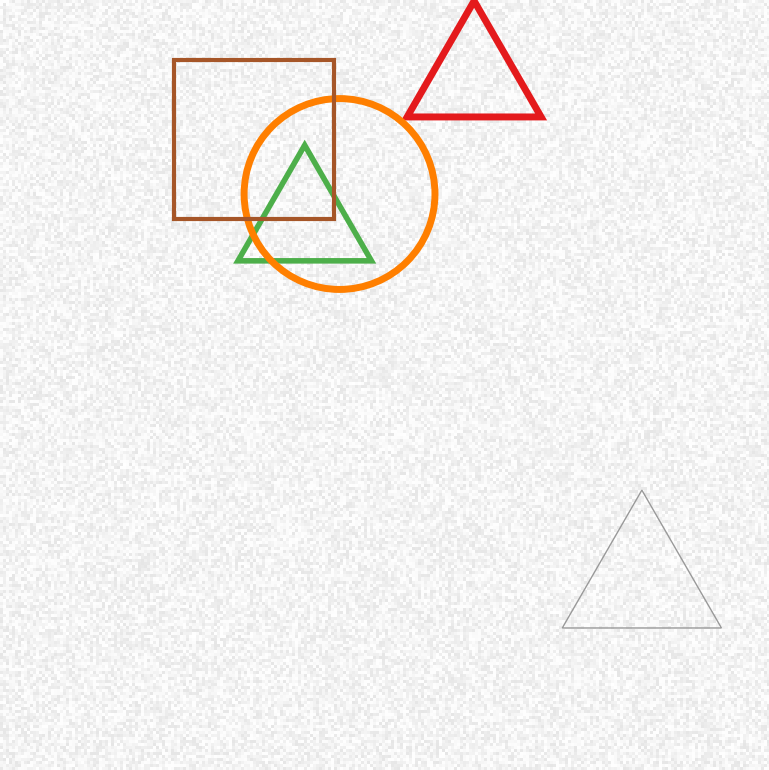[{"shape": "triangle", "thickness": 2.5, "radius": 0.5, "center": [0.616, 0.898]}, {"shape": "triangle", "thickness": 2, "radius": 0.5, "center": [0.396, 0.711]}, {"shape": "circle", "thickness": 2.5, "radius": 0.62, "center": [0.441, 0.748]}, {"shape": "square", "thickness": 1.5, "radius": 0.52, "center": [0.33, 0.819]}, {"shape": "triangle", "thickness": 0.5, "radius": 0.6, "center": [0.834, 0.244]}]